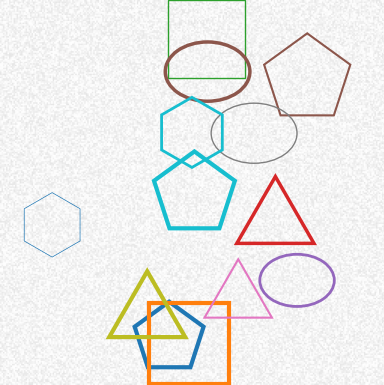[{"shape": "pentagon", "thickness": 3, "radius": 0.47, "center": [0.439, 0.122]}, {"shape": "hexagon", "thickness": 0.5, "radius": 0.42, "center": [0.135, 0.416]}, {"shape": "square", "thickness": 3, "radius": 0.52, "center": [0.491, 0.107]}, {"shape": "square", "thickness": 1, "radius": 0.51, "center": [0.536, 0.899]}, {"shape": "triangle", "thickness": 2.5, "radius": 0.58, "center": [0.715, 0.426]}, {"shape": "oval", "thickness": 2, "radius": 0.48, "center": [0.772, 0.272]}, {"shape": "pentagon", "thickness": 1.5, "radius": 0.59, "center": [0.798, 0.796]}, {"shape": "oval", "thickness": 2.5, "radius": 0.55, "center": [0.539, 0.814]}, {"shape": "triangle", "thickness": 1.5, "radius": 0.51, "center": [0.619, 0.225]}, {"shape": "oval", "thickness": 1, "radius": 0.56, "center": [0.66, 0.654]}, {"shape": "triangle", "thickness": 3, "radius": 0.57, "center": [0.382, 0.181]}, {"shape": "hexagon", "thickness": 2, "radius": 0.46, "center": [0.499, 0.656]}, {"shape": "pentagon", "thickness": 3, "radius": 0.55, "center": [0.505, 0.496]}]